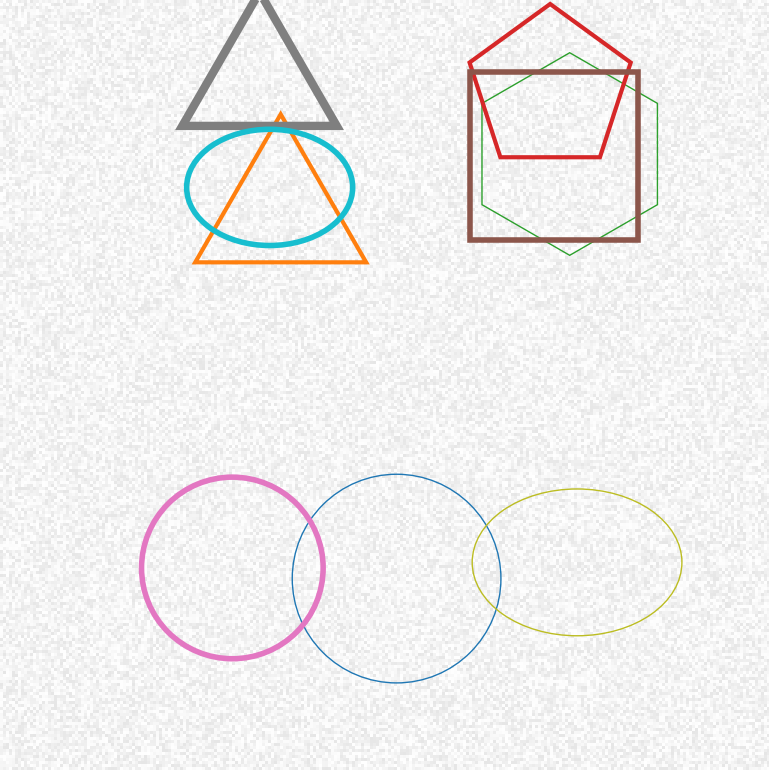[{"shape": "circle", "thickness": 0.5, "radius": 0.68, "center": [0.515, 0.249]}, {"shape": "triangle", "thickness": 1.5, "radius": 0.64, "center": [0.365, 0.723]}, {"shape": "hexagon", "thickness": 0.5, "radius": 0.66, "center": [0.74, 0.8]}, {"shape": "pentagon", "thickness": 1.5, "radius": 0.55, "center": [0.714, 0.885]}, {"shape": "square", "thickness": 2, "radius": 0.55, "center": [0.719, 0.797]}, {"shape": "circle", "thickness": 2, "radius": 0.59, "center": [0.302, 0.262]}, {"shape": "triangle", "thickness": 3, "radius": 0.58, "center": [0.337, 0.894]}, {"shape": "oval", "thickness": 0.5, "radius": 0.68, "center": [0.749, 0.27]}, {"shape": "oval", "thickness": 2, "radius": 0.54, "center": [0.35, 0.757]}]